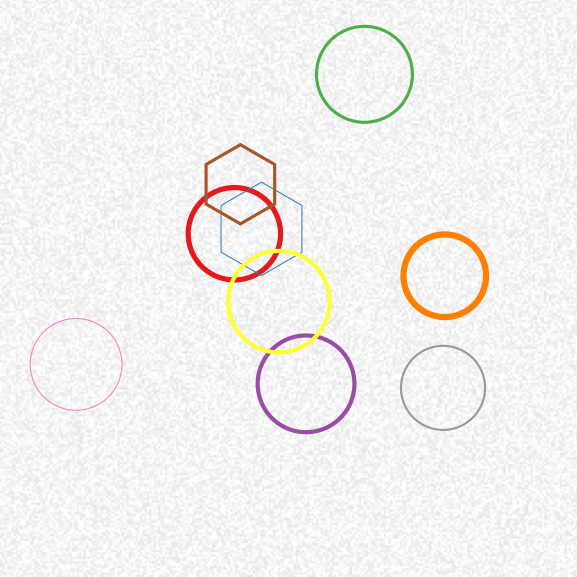[{"shape": "circle", "thickness": 2.5, "radius": 0.4, "center": [0.406, 0.594]}, {"shape": "hexagon", "thickness": 0.5, "radius": 0.4, "center": [0.453, 0.603]}, {"shape": "circle", "thickness": 1.5, "radius": 0.42, "center": [0.631, 0.87]}, {"shape": "circle", "thickness": 2, "radius": 0.42, "center": [0.53, 0.334]}, {"shape": "circle", "thickness": 3, "radius": 0.36, "center": [0.77, 0.522]}, {"shape": "circle", "thickness": 2, "radius": 0.44, "center": [0.483, 0.477]}, {"shape": "hexagon", "thickness": 1.5, "radius": 0.34, "center": [0.416, 0.68]}, {"shape": "circle", "thickness": 0.5, "radius": 0.4, "center": [0.132, 0.368]}, {"shape": "circle", "thickness": 1, "radius": 0.36, "center": [0.767, 0.327]}]